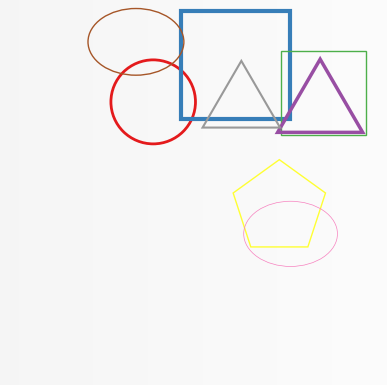[{"shape": "circle", "thickness": 2, "radius": 0.55, "center": [0.395, 0.735]}, {"shape": "square", "thickness": 3, "radius": 0.7, "center": [0.607, 0.831]}, {"shape": "square", "thickness": 1, "radius": 0.54, "center": [0.835, 0.759]}, {"shape": "triangle", "thickness": 2.5, "radius": 0.63, "center": [0.826, 0.72]}, {"shape": "pentagon", "thickness": 1, "radius": 0.63, "center": [0.721, 0.46]}, {"shape": "oval", "thickness": 1, "radius": 0.62, "center": [0.351, 0.891]}, {"shape": "oval", "thickness": 0.5, "radius": 0.6, "center": [0.75, 0.393]}, {"shape": "triangle", "thickness": 1.5, "radius": 0.58, "center": [0.623, 0.726]}]